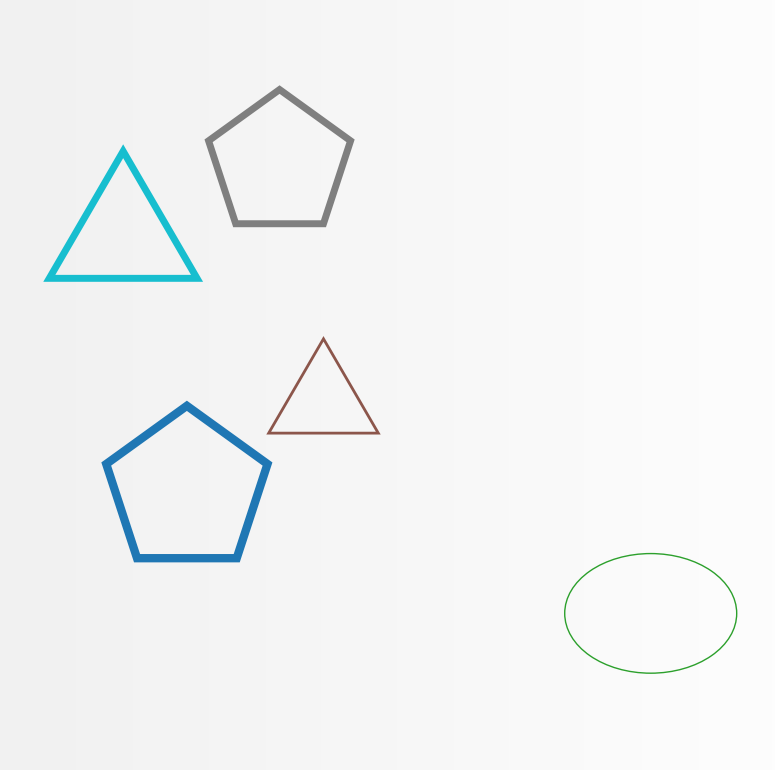[{"shape": "pentagon", "thickness": 3, "radius": 0.55, "center": [0.241, 0.364]}, {"shape": "oval", "thickness": 0.5, "radius": 0.55, "center": [0.84, 0.203]}, {"shape": "triangle", "thickness": 1, "radius": 0.41, "center": [0.417, 0.478]}, {"shape": "pentagon", "thickness": 2.5, "radius": 0.48, "center": [0.361, 0.787]}, {"shape": "triangle", "thickness": 2.5, "radius": 0.55, "center": [0.159, 0.694]}]